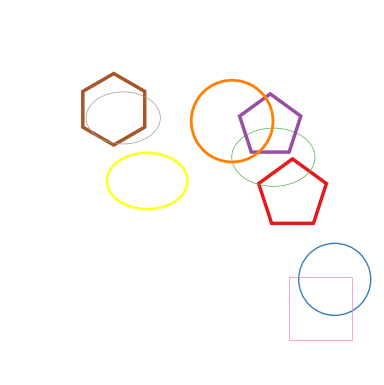[{"shape": "pentagon", "thickness": 2.5, "radius": 0.46, "center": [0.76, 0.495]}, {"shape": "circle", "thickness": 1, "radius": 0.47, "center": [0.869, 0.274]}, {"shape": "oval", "thickness": 0.5, "radius": 0.54, "center": [0.71, 0.592]}, {"shape": "pentagon", "thickness": 2.5, "radius": 0.42, "center": [0.702, 0.673]}, {"shape": "circle", "thickness": 2, "radius": 0.53, "center": [0.603, 0.685]}, {"shape": "oval", "thickness": 2, "radius": 0.52, "center": [0.382, 0.53]}, {"shape": "hexagon", "thickness": 2.5, "radius": 0.46, "center": [0.295, 0.716]}, {"shape": "square", "thickness": 0.5, "radius": 0.4, "center": [0.832, 0.199]}, {"shape": "oval", "thickness": 0.5, "radius": 0.48, "center": [0.32, 0.694]}]